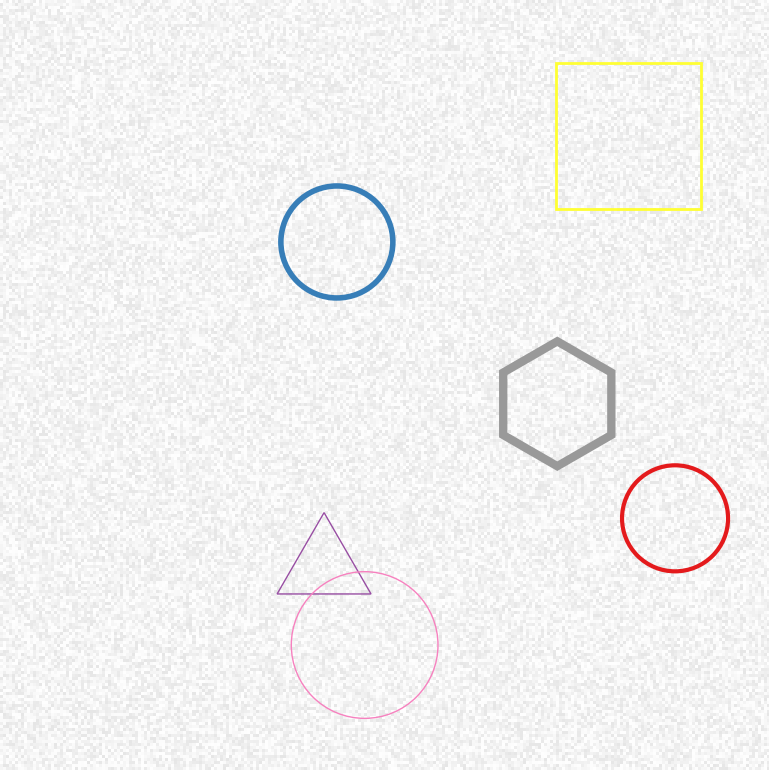[{"shape": "circle", "thickness": 1.5, "radius": 0.34, "center": [0.877, 0.327]}, {"shape": "circle", "thickness": 2, "radius": 0.36, "center": [0.437, 0.686]}, {"shape": "triangle", "thickness": 0.5, "radius": 0.35, "center": [0.421, 0.264]}, {"shape": "square", "thickness": 1, "radius": 0.47, "center": [0.816, 0.823]}, {"shape": "circle", "thickness": 0.5, "radius": 0.48, "center": [0.474, 0.162]}, {"shape": "hexagon", "thickness": 3, "radius": 0.41, "center": [0.724, 0.476]}]